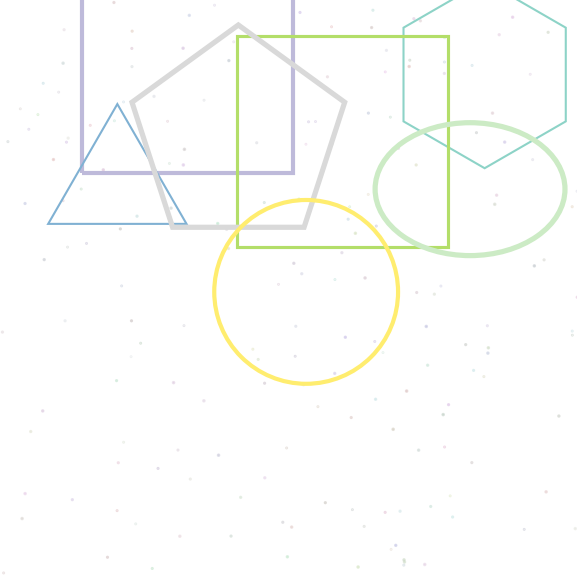[{"shape": "hexagon", "thickness": 1, "radius": 0.81, "center": [0.839, 0.87]}, {"shape": "square", "thickness": 2, "radius": 0.91, "center": [0.325, 0.883]}, {"shape": "triangle", "thickness": 1, "radius": 0.69, "center": [0.203, 0.681]}, {"shape": "square", "thickness": 1.5, "radius": 0.91, "center": [0.593, 0.754]}, {"shape": "pentagon", "thickness": 2.5, "radius": 0.97, "center": [0.413, 0.762]}, {"shape": "oval", "thickness": 2.5, "radius": 0.82, "center": [0.814, 0.672]}, {"shape": "circle", "thickness": 2, "radius": 0.8, "center": [0.53, 0.494]}]